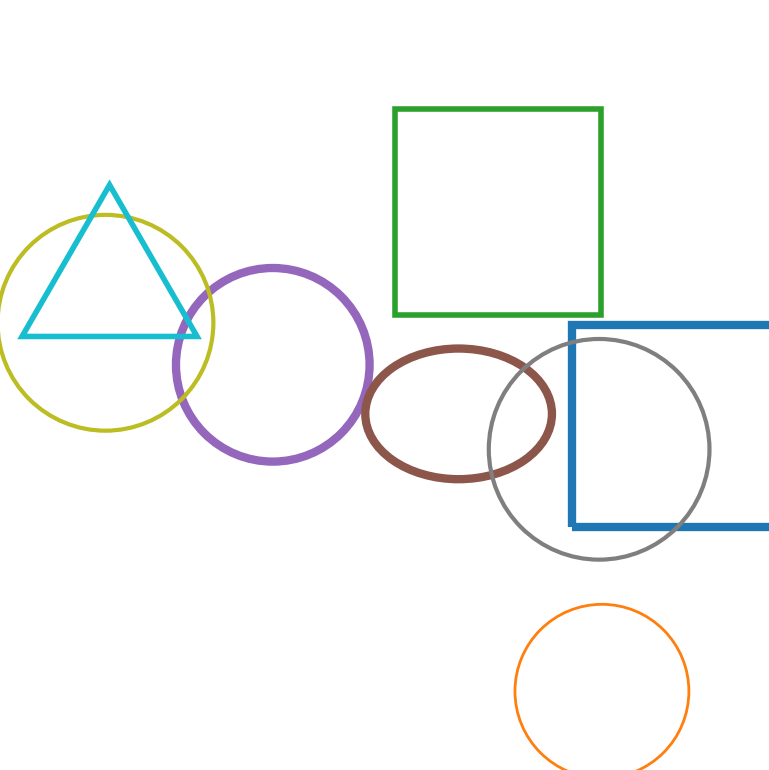[{"shape": "square", "thickness": 3, "radius": 0.66, "center": [0.874, 0.447]}, {"shape": "circle", "thickness": 1, "radius": 0.56, "center": [0.782, 0.102]}, {"shape": "square", "thickness": 2, "radius": 0.67, "center": [0.647, 0.725]}, {"shape": "circle", "thickness": 3, "radius": 0.63, "center": [0.354, 0.526]}, {"shape": "oval", "thickness": 3, "radius": 0.61, "center": [0.596, 0.463]}, {"shape": "circle", "thickness": 1.5, "radius": 0.72, "center": [0.778, 0.416]}, {"shape": "circle", "thickness": 1.5, "radius": 0.7, "center": [0.137, 0.581]}, {"shape": "triangle", "thickness": 2, "radius": 0.66, "center": [0.142, 0.629]}]